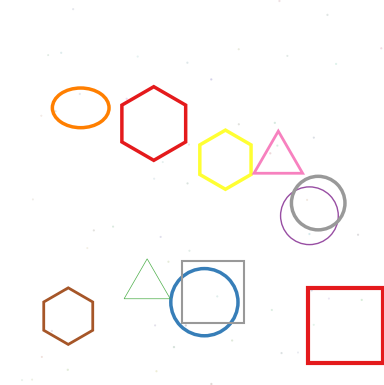[{"shape": "square", "thickness": 3, "radius": 0.48, "center": [0.897, 0.155]}, {"shape": "hexagon", "thickness": 2.5, "radius": 0.48, "center": [0.399, 0.679]}, {"shape": "circle", "thickness": 2.5, "radius": 0.44, "center": [0.531, 0.215]}, {"shape": "triangle", "thickness": 0.5, "radius": 0.35, "center": [0.382, 0.259]}, {"shape": "circle", "thickness": 1, "radius": 0.37, "center": [0.804, 0.44]}, {"shape": "oval", "thickness": 2.5, "radius": 0.37, "center": [0.21, 0.72]}, {"shape": "hexagon", "thickness": 2.5, "radius": 0.38, "center": [0.586, 0.585]}, {"shape": "hexagon", "thickness": 2, "radius": 0.37, "center": [0.177, 0.179]}, {"shape": "triangle", "thickness": 2, "radius": 0.36, "center": [0.723, 0.586]}, {"shape": "circle", "thickness": 2.5, "radius": 0.35, "center": [0.826, 0.472]}, {"shape": "square", "thickness": 1.5, "radius": 0.4, "center": [0.552, 0.243]}]